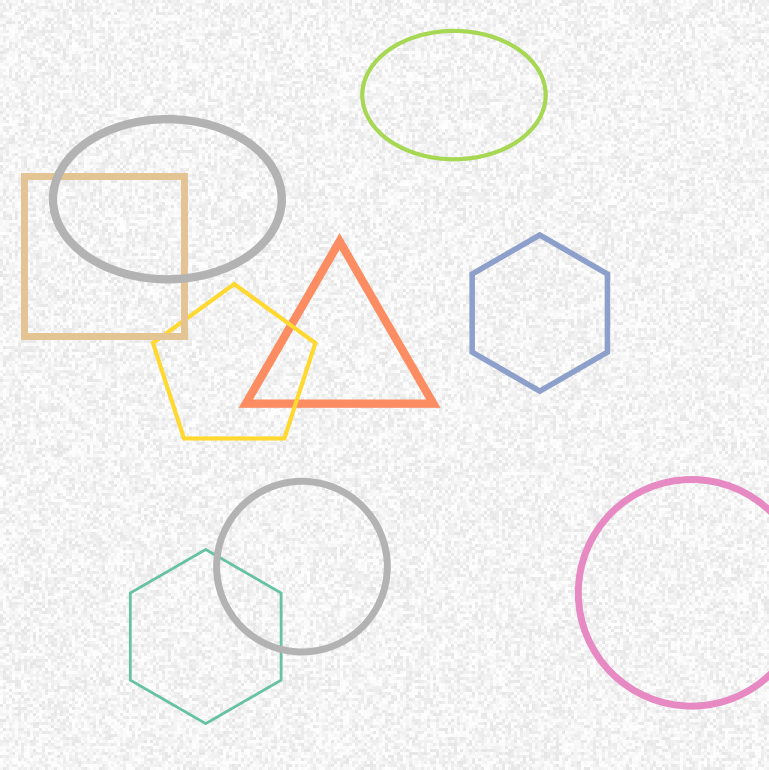[{"shape": "hexagon", "thickness": 1, "radius": 0.57, "center": [0.267, 0.173]}, {"shape": "triangle", "thickness": 3, "radius": 0.7, "center": [0.441, 0.546]}, {"shape": "hexagon", "thickness": 2, "radius": 0.51, "center": [0.701, 0.593]}, {"shape": "circle", "thickness": 2.5, "radius": 0.74, "center": [0.898, 0.23]}, {"shape": "oval", "thickness": 1.5, "radius": 0.6, "center": [0.59, 0.877]}, {"shape": "pentagon", "thickness": 1.5, "radius": 0.55, "center": [0.304, 0.52]}, {"shape": "square", "thickness": 2.5, "radius": 0.52, "center": [0.135, 0.668]}, {"shape": "circle", "thickness": 2.5, "radius": 0.55, "center": [0.392, 0.264]}, {"shape": "oval", "thickness": 3, "radius": 0.74, "center": [0.217, 0.741]}]